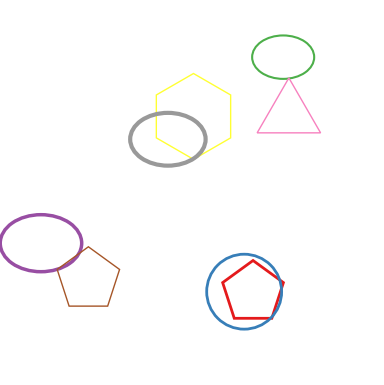[{"shape": "pentagon", "thickness": 2, "radius": 0.41, "center": [0.657, 0.24]}, {"shape": "circle", "thickness": 2, "radius": 0.49, "center": [0.634, 0.242]}, {"shape": "oval", "thickness": 1.5, "radius": 0.4, "center": [0.735, 0.852]}, {"shape": "oval", "thickness": 2.5, "radius": 0.53, "center": [0.106, 0.368]}, {"shape": "hexagon", "thickness": 1, "radius": 0.56, "center": [0.503, 0.698]}, {"shape": "pentagon", "thickness": 1, "radius": 0.43, "center": [0.23, 0.274]}, {"shape": "triangle", "thickness": 1, "radius": 0.48, "center": [0.75, 0.703]}, {"shape": "oval", "thickness": 3, "radius": 0.49, "center": [0.436, 0.638]}]